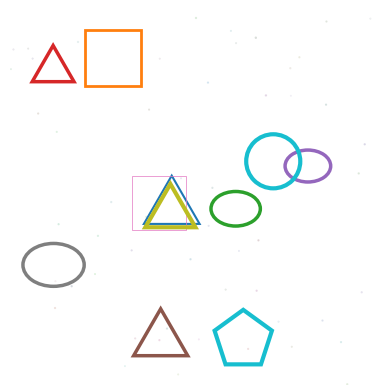[{"shape": "triangle", "thickness": 1.5, "radius": 0.42, "center": [0.446, 0.46]}, {"shape": "square", "thickness": 2, "radius": 0.37, "center": [0.293, 0.85]}, {"shape": "oval", "thickness": 2.5, "radius": 0.32, "center": [0.612, 0.458]}, {"shape": "triangle", "thickness": 2.5, "radius": 0.31, "center": [0.138, 0.819]}, {"shape": "oval", "thickness": 2.5, "radius": 0.3, "center": [0.8, 0.569]}, {"shape": "triangle", "thickness": 2.5, "radius": 0.41, "center": [0.417, 0.117]}, {"shape": "square", "thickness": 0.5, "radius": 0.35, "center": [0.414, 0.473]}, {"shape": "oval", "thickness": 2.5, "radius": 0.4, "center": [0.139, 0.312]}, {"shape": "triangle", "thickness": 3, "radius": 0.38, "center": [0.443, 0.447]}, {"shape": "circle", "thickness": 3, "radius": 0.35, "center": [0.71, 0.581]}, {"shape": "pentagon", "thickness": 3, "radius": 0.39, "center": [0.632, 0.117]}]